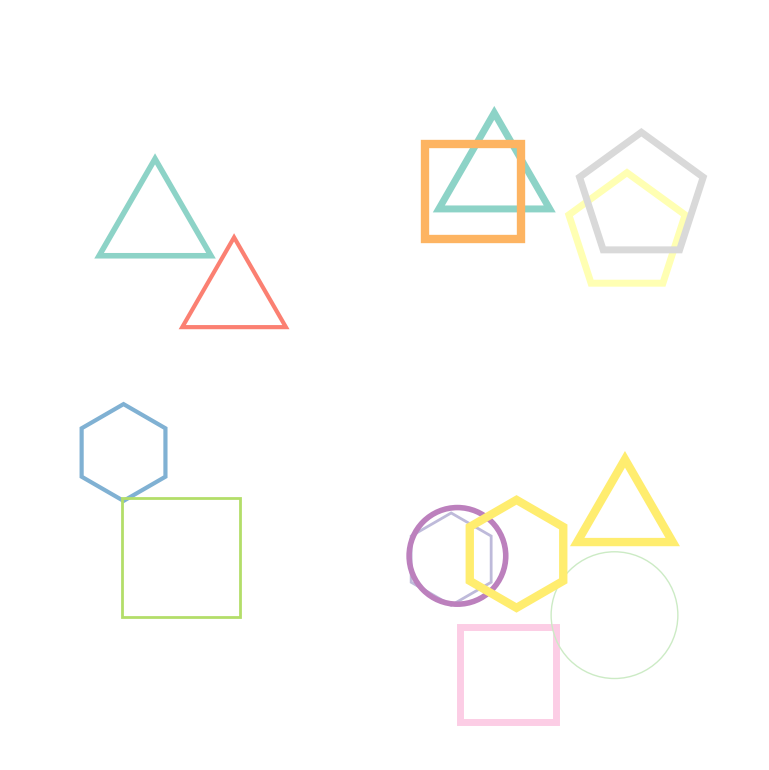[{"shape": "triangle", "thickness": 2.5, "radius": 0.42, "center": [0.642, 0.77]}, {"shape": "triangle", "thickness": 2, "radius": 0.42, "center": [0.201, 0.71]}, {"shape": "pentagon", "thickness": 2.5, "radius": 0.4, "center": [0.814, 0.696]}, {"shape": "hexagon", "thickness": 1, "radius": 0.3, "center": [0.586, 0.274]}, {"shape": "triangle", "thickness": 1.5, "radius": 0.39, "center": [0.304, 0.614]}, {"shape": "hexagon", "thickness": 1.5, "radius": 0.31, "center": [0.16, 0.412]}, {"shape": "square", "thickness": 3, "radius": 0.31, "center": [0.614, 0.751]}, {"shape": "square", "thickness": 1, "radius": 0.39, "center": [0.235, 0.276]}, {"shape": "square", "thickness": 2.5, "radius": 0.31, "center": [0.66, 0.124]}, {"shape": "pentagon", "thickness": 2.5, "radius": 0.42, "center": [0.833, 0.744]}, {"shape": "circle", "thickness": 2, "radius": 0.31, "center": [0.594, 0.278]}, {"shape": "circle", "thickness": 0.5, "radius": 0.41, "center": [0.798, 0.201]}, {"shape": "hexagon", "thickness": 3, "radius": 0.35, "center": [0.671, 0.281]}, {"shape": "triangle", "thickness": 3, "radius": 0.36, "center": [0.812, 0.332]}]